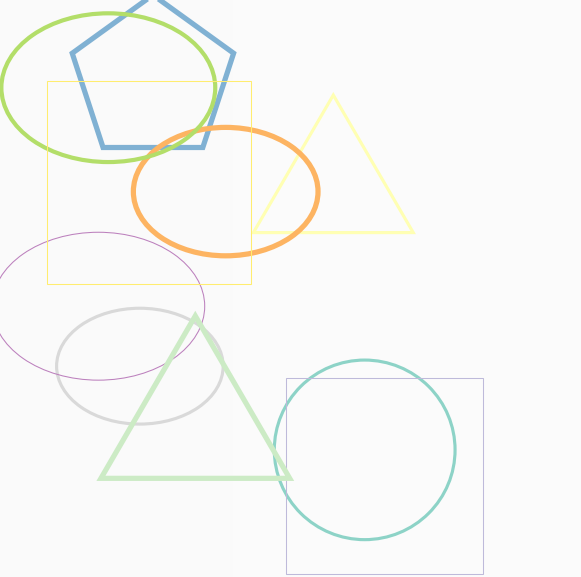[{"shape": "circle", "thickness": 1.5, "radius": 0.78, "center": [0.627, 0.22]}, {"shape": "triangle", "thickness": 1.5, "radius": 0.79, "center": [0.573, 0.676]}, {"shape": "square", "thickness": 0.5, "radius": 0.85, "center": [0.662, 0.175]}, {"shape": "pentagon", "thickness": 2.5, "radius": 0.73, "center": [0.263, 0.862]}, {"shape": "oval", "thickness": 2.5, "radius": 0.79, "center": [0.388, 0.667]}, {"shape": "oval", "thickness": 2, "radius": 0.92, "center": [0.186, 0.847]}, {"shape": "oval", "thickness": 1.5, "radius": 0.72, "center": [0.241, 0.365]}, {"shape": "oval", "thickness": 0.5, "radius": 0.91, "center": [0.169, 0.469]}, {"shape": "triangle", "thickness": 2.5, "radius": 0.94, "center": [0.336, 0.265]}, {"shape": "square", "thickness": 0.5, "radius": 0.88, "center": [0.256, 0.684]}]